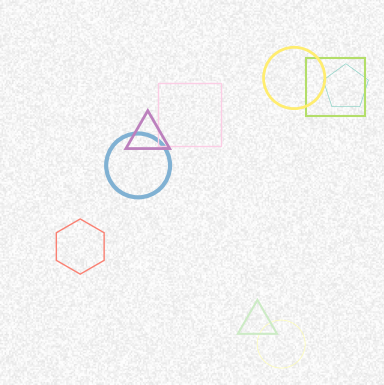[{"shape": "pentagon", "thickness": 0.5, "radius": 0.31, "center": [0.898, 0.773]}, {"shape": "circle", "thickness": 0.5, "radius": 0.31, "center": [0.73, 0.106]}, {"shape": "hexagon", "thickness": 1, "radius": 0.36, "center": [0.208, 0.36]}, {"shape": "circle", "thickness": 3, "radius": 0.41, "center": [0.359, 0.57]}, {"shape": "square", "thickness": 1.5, "radius": 0.38, "center": [0.871, 0.774]}, {"shape": "square", "thickness": 1, "radius": 0.41, "center": [0.492, 0.702]}, {"shape": "triangle", "thickness": 2, "radius": 0.33, "center": [0.384, 0.647]}, {"shape": "triangle", "thickness": 1.5, "radius": 0.29, "center": [0.669, 0.162]}, {"shape": "circle", "thickness": 2, "radius": 0.4, "center": [0.764, 0.797]}]